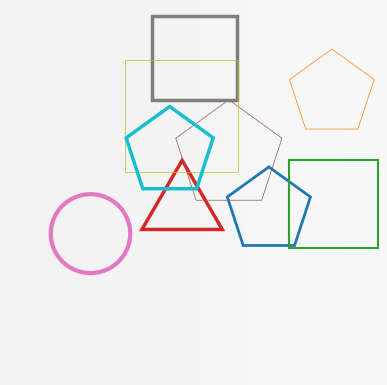[{"shape": "pentagon", "thickness": 2, "radius": 0.56, "center": [0.694, 0.454]}, {"shape": "pentagon", "thickness": 0.5, "radius": 0.57, "center": [0.856, 0.758]}, {"shape": "square", "thickness": 1.5, "radius": 0.57, "center": [0.861, 0.47]}, {"shape": "triangle", "thickness": 2.5, "radius": 0.6, "center": [0.47, 0.464]}, {"shape": "pentagon", "thickness": 0.5, "radius": 0.72, "center": [0.591, 0.597]}, {"shape": "circle", "thickness": 3, "radius": 0.51, "center": [0.234, 0.393]}, {"shape": "square", "thickness": 2.5, "radius": 0.55, "center": [0.502, 0.85]}, {"shape": "square", "thickness": 0.5, "radius": 0.73, "center": [0.469, 0.699]}, {"shape": "pentagon", "thickness": 2.5, "radius": 0.59, "center": [0.438, 0.605]}]